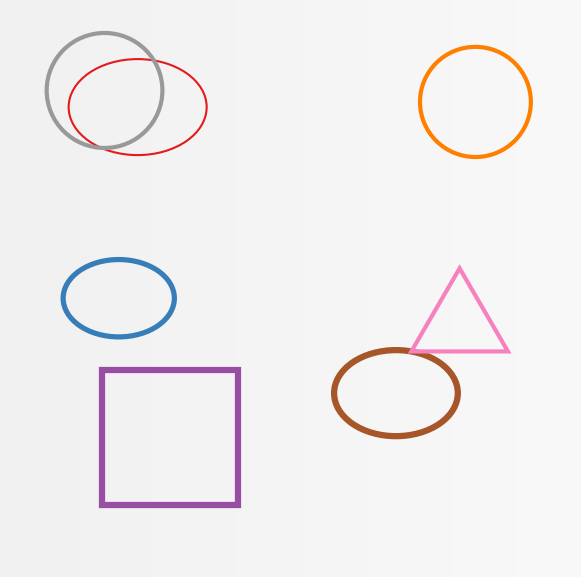[{"shape": "oval", "thickness": 1, "radius": 0.59, "center": [0.237, 0.814]}, {"shape": "oval", "thickness": 2.5, "radius": 0.48, "center": [0.204, 0.483]}, {"shape": "square", "thickness": 3, "radius": 0.59, "center": [0.293, 0.242]}, {"shape": "circle", "thickness": 2, "radius": 0.48, "center": [0.818, 0.823]}, {"shape": "oval", "thickness": 3, "radius": 0.53, "center": [0.681, 0.318]}, {"shape": "triangle", "thickness": 2, "radius": 0.48, "center": [0.791, 0.439]}, {"shape": "circle", "thickness": 2, "radius": 0.5, "center": [0.18, 0.842]}]